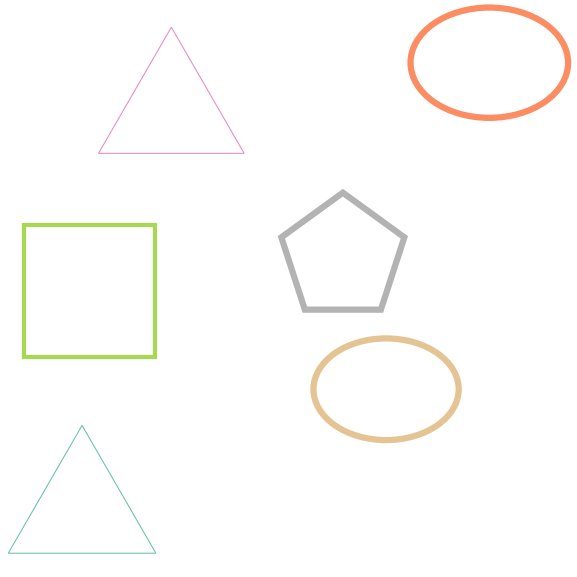[{"shape": "triangle", "thickness": 0.5, "radius": 0.74, "center": [0.142, 0.115]}, {"shape": "oval", "thickness": 3, "radius": 0.68, "center": [0.847, 0.891]}, {"shape": "triangle", "thickness": 0.5, "radius": 0.73, "center": [0.297, 0.806]}, {"shape": "square", "thickness": 2, "radius": 0.57, "center": [0.155, 0.495]}, {"shape": "oval", "thickness": 3, "radius": 0.63, "center": [0.669, 0.325]}, {"shape": "pentagon", "thickness": 3, "radius": 0.56, "center": [0.594, 0.554]}]